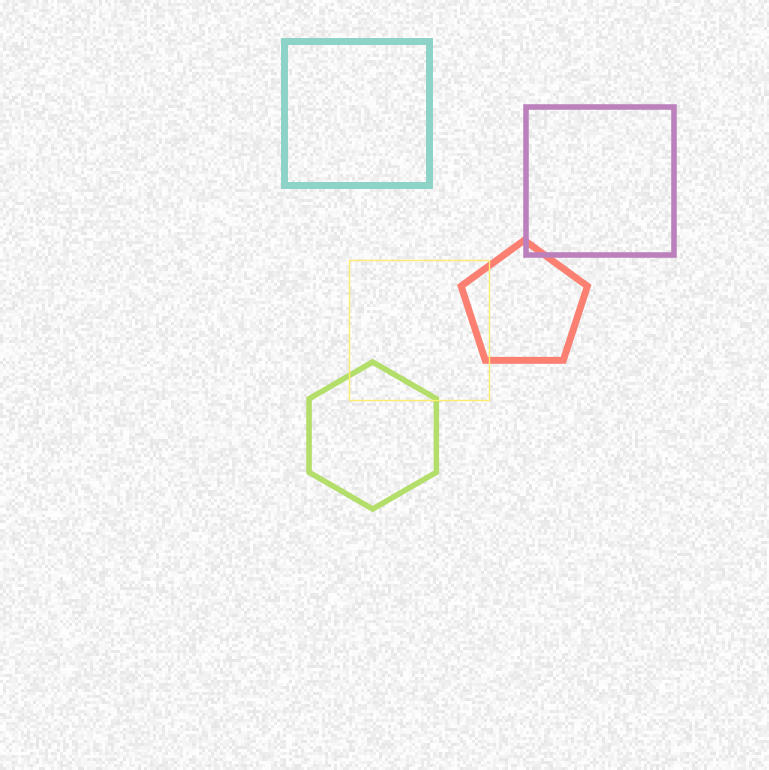[{"shape": "square", "thickness": 2.5, "radius": 0.47, "center": [0.463, 0.853]}, {"shape": "pentagon", "thickness": 2.5, "radius": 0.43, "center": [0.681, 0.602]}, {"shape": "hexagon", "thickness": 2, "radius": 0.48, "center": [0.484, 0.434]}, {"shape": "square", "thickness": 2, "radius": 0.48, "center": [0.779, 0.765]}, {"shape": "square", "thickness": 0.5, "radius": 0.45, "center": [0.544, 0.572]}]